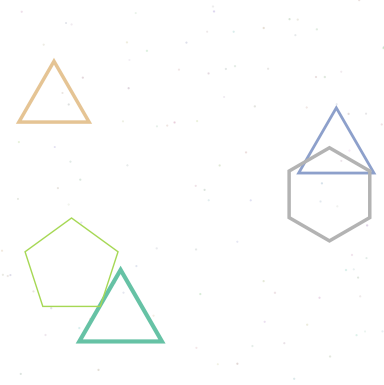[{"shape": "triangle", "thickness": 3, "radius": 0.62, "center": [0.313, 0.175]}, {"shape": "triangle", "thickness": 2, "radius": 0.56, "center": [0.874, 0.607]}, {"shape": "pentagon", "thickness": 1, "radius": 0.63, "center": [0.186, 0.307]}, {"shape": "triangle", "thickness": 2.5, "radius": 0.53, "center": [0.14, 0.736]}, {"shape": "hexagon", "thickness": 2.5, "radius": 0.6, "center": [0.856, 0.495]}]